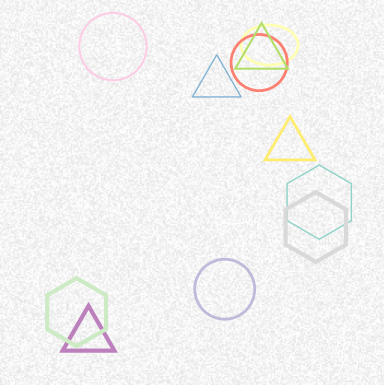[{"shape": "hexagon", "thickness": 1, "radius": 0.48, "center": [0.829, 0.475]}, {"shape": "oval", "thickness": 2, "radius": 0.37, "center": [0.7, 0.883]}, {"shape": "circle", "thickness": 2, "radius": 0.39, "center": [0.584, 0.249]}, {"shape": "circle", "thickness": 2, "radius": 0.37, "center": [0.673, 0.837]}, {"shape": "triangle", "thickness": 1, "radius": 0.37, "center": [0.563, 0.785]}, {"shape": "triangle", "thickness": 1.5, "radius": 0.4, "center": [0.679, 0.861]}, {"shape": "circle", "thickness": 1.5, "radius": 0.44, "center": [0.293, 0.879]}, {"shape": "hexagon", "thickness": 3, "radius": 0.45, "center": [0.82, 0.41]}, {"shape": "triangle", "thickness": 3, "radius": 0.39, "center": [0.23, 0.128]}, {"shape": "hexagon", "thickness": 3, "radius": 0.44, "center": [0.199, 0.189]}, {"shape": "triangle", "thickness": 2, "radius": 0.37, "center": [0.753, 0.622]}]